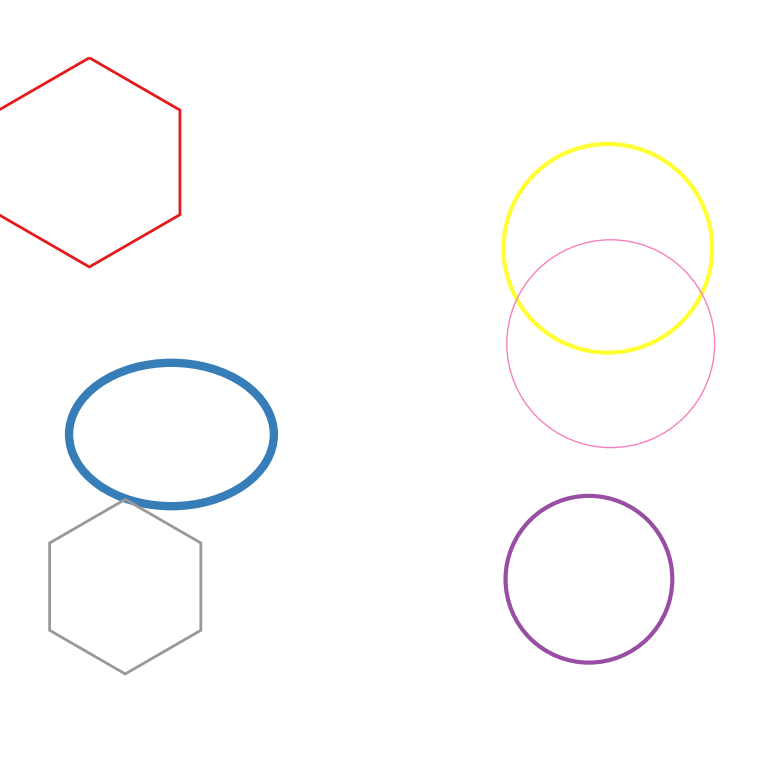[{"shape": "hexagon", "thickness": 1, "radius": 0.68, "center": [0.116, 0.789]}, {"shape": "oval", "thickness": 3, "radius": 0.67, "center": [0.223, 0.436]}, {"shape": "circle", "thickness": 1.5, "radius": 0.54, "center": [0.765, 0.248]}, {"shape": "circle", "thickness": 1.5, "radius": 0.68, "center": [0.789, 0.678]}, {"shape": "circle", "thickness": 0.5, "radius": 0.67, "center": [0.793, 0.554]}, {"shape": "hexagon", "thickness": 1, "radius": 0.57, "center": [0.163, 0.238]}]